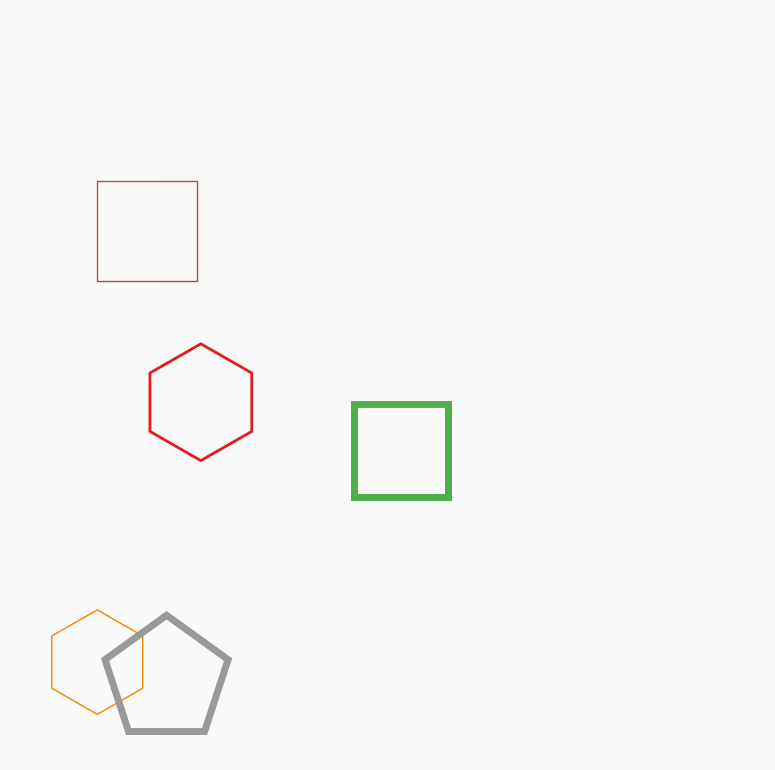[{"shape": "hexagon", "thickness": 1, "radius": 0.38, "center": [0.259, 0.478]}, {"shape": "square", "thickness": 2.5, "radius": 0.3, "center": [0.518, 0.415]}, {"shape": "hexagon", "thickness": 0.5, "radius": 0.34, "center": [0.126, 0.14]}, {"shape": "square", "thickness": 0.5, "radius": 0.32, "center": [0.19, 0.701]}, {"shape": "pentagon", "thickness": 2.5, "radius": 0.42, "center": [0.215, 0.118]}]